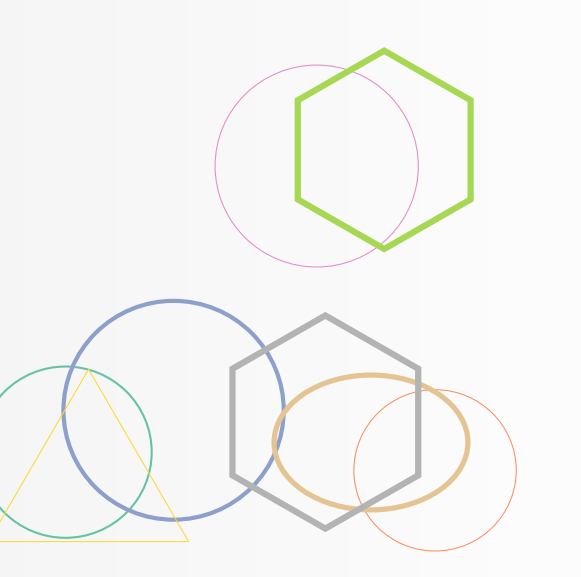[{"shape": "circle", "thickness": 1, "radius": 0.74, "center": [0.113, 0.216]}, {"shape": "circle", "thickness": 0.5, "radius": 0.7, "center": [0.749, 0.185]}, {"shape": "circle", "thickness": 2, "radius": 0.95, "center": [0.299, 0.289]}, {"shape": "circle", "thickness": 0.5, "radius": 0.87, "center": [0.545, 0.712]}, {"shape": "hexagon", "thickness": 3, "radius": 0.86, "center": [0.661, 0.74]}, {"shape": "triangle", "thickness": 0.5, "radius": 0.99, "center": [0.152, 0.161]}, {"shape": "oval", "thickness": 2.5, "radius": 0.83, "center": [0.638, 0.233]}, {"shape": "hexagon", "thickness": 3, "radius": 0.92, "center": [0.56, 0.268]}]